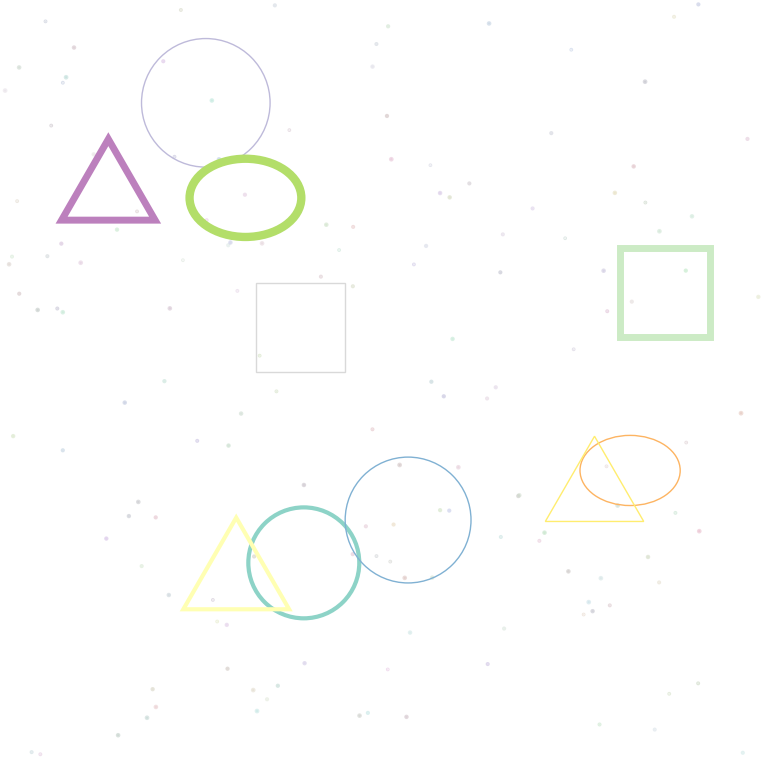[{"shape": "circle", "thickness": 1.5, "radius": 0.36, "center": [0.395, 0.269]}, {"shape": "triangle", "thickness": 1.5, "radius": 0.4, "center": [0.307, 0.248]}, {"shape": "circle", "thickness": 0.5, "radius": 0.42, "center": [0.267, 0.866]}, {"shape": "circle", "thickness": 0.5, "radius": 0.41, "center": [0.53, 0.325]}, {"shape": "oval", "thickness": 0.5, "radius": 0.33, "center": [0.818, 0.389]}, {"shape": "oval", "thickness": 3, "radius": 0.36, "center": [0.319, 0.743]}, {"shape": "square", "thickness": 0.5, "radius": 0.29, "center": [0.391, 0.575]}, {"shape": "triangle", "thickness": 2.5, "radius": 0.35, "center": [0.141, 0.749]}, {"shape": "square", "thickness": 2.5, "radius": 0.29, "center": [0.864, 0.62]}, {"shape": "triangle", "thickness": 0.5, "radius": 0.37, "center": [0.772, 0.36]}]